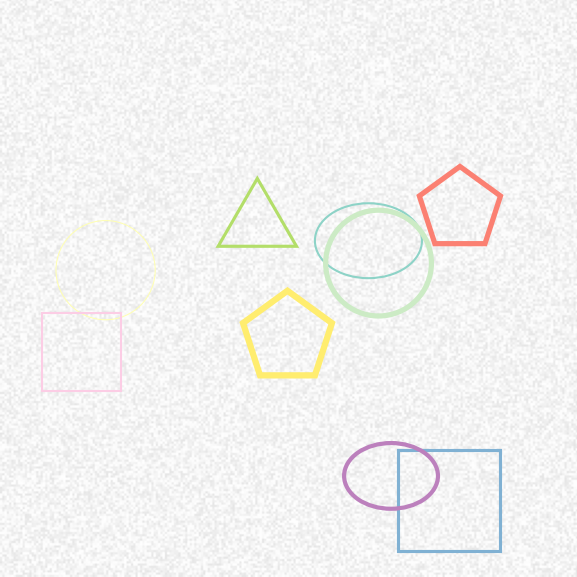[{"shape": "oval", "thickness": 1, "radius": 0.46, "center": [0.638, 0.582]}, {"shape": "circle", "thickness": 0.5, "radius": 0.43, "center": [0.183, 0.531]}, {"shape": "pentagon", "thickness": 2.5, "radius": 0.37, "center": [0.796, 0.637]}, {"shape": "square", "thickness": 1.5, "radius": 0.44, "center": [0.777, 0.132]}, {"shape": "triangle", "thickness": 1.5, "radius": 0.39, "center": [0.446, 0.612]}, {"shape": "square", "thickness": 1, "radius": 0.34, "center": [0.141, 0.39]}, {"shape": "oval", "thickness": 2, "radius": 0.41, "center": [0.677, 0.175]}, {"shape": "circle", "thickness": 2.5, "radius": 0.46, "center": [0.655, 0.544]}, {"shape": "pentagon", "thickness": 3, "radius": 0.4, "center": [0.498, 0.415]}]